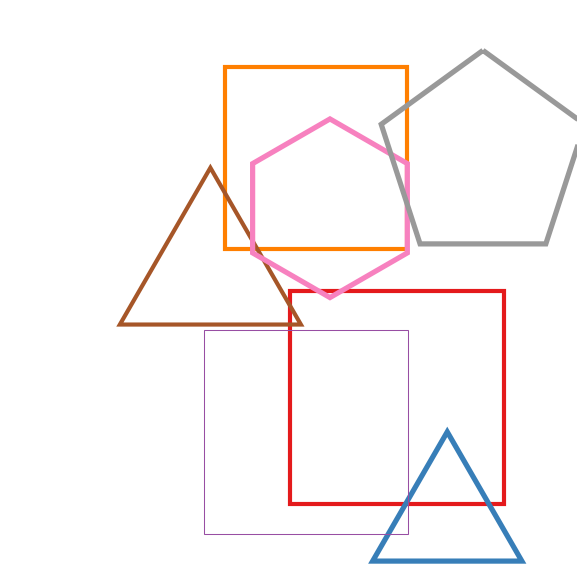[{"shape": "square", "thickness": 2, "radius": 0.93, "center": [0.688, 0.311]}, {"shape": "triangle", "thickness": 2.5, "radius": 0.75, "center": [0.774, 0.102]}, {"shape": "square", "thickness": 0.5, "radius": 0.88, "center": [0.53, 0.252]}, {"shape": "square", "thickness": 2, "radius": 0.79, "center": [0.547, 0.726]}, {"shape": "triangle", "thickness": 2, "radius": 0.9, "center": [0.364, 0.528]}, {"shape": "hexagon", "thickness": 2.5, "radius": 0.77, "center": [0.571, 0.639]}, {"shape": "pentagon", "thickness": 2.5, "radius": 0.93, "center": [0.836, 0.727]}]